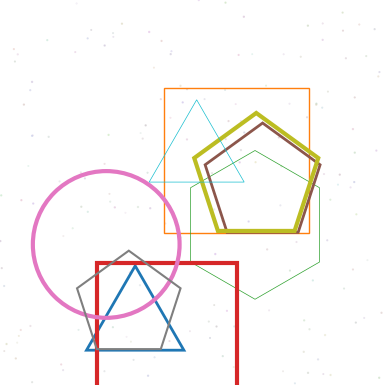[{"shape": "triangle", "thickness": 2, "radius": 0.73, "center": [0.351, 0.163]}, {"shape": "square", "thickness": 1, "radius": 0.94, "center": [0.614, 0.582]}, {"shape": "hexagon", "thickness": 0.5, "radius": 0.97, "center": [0.662, 0.416]}, {"shape": "square", "thickness": 3, "radius": 0.91, "center": [0.433, 0.134]}, {"shape": "pentagon", "thickness": 2, "radius": 0.78, "center": [0.682, 0.523]}, {"shape": "circle", "thickness": 3, "radius": 0.95, "center": [0.276, 0.365]}, {"shape": "pentagon", "thickness": 1.5, "radius": 0.71, "center": [0.335, 0.207]}, {"shape": "pentagon", "thickness": 3, "radius": 0.85, "center": [0.666, 0.537]}, {"shape": "triangle", "thickness": 0.5, "radius": 0.71, "center": [0.511, 0.598]}]